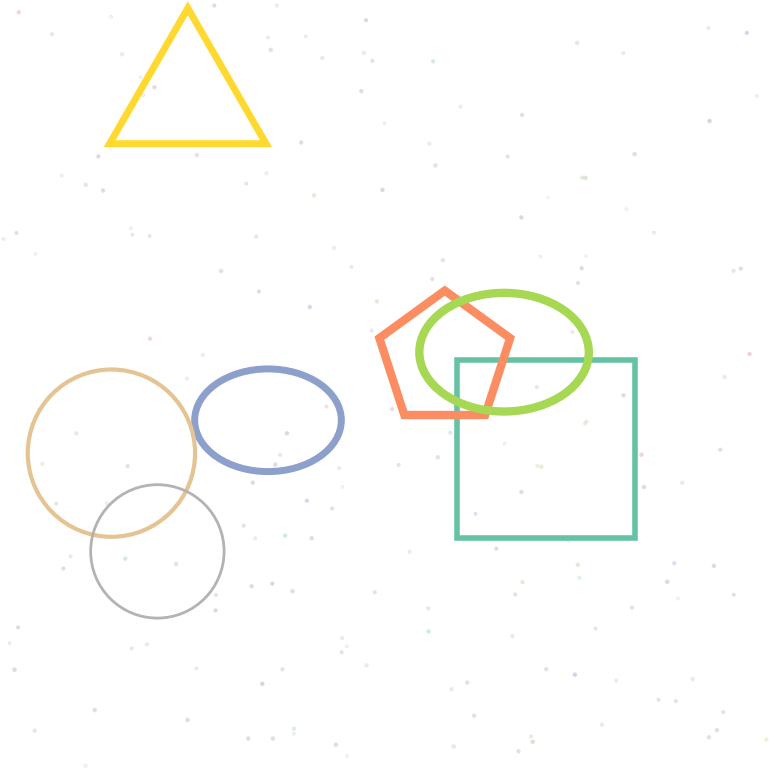[{"shape": "square", "thickness": 2, "radius": 0.58, "center": [0.709, 0.417]}, {"shape": "pentagon", "thickness": 3, "radius": 0.45, "center": [0.578, 0.533]}, {"shape": "oval", "thickness": 2.5, "radius": 0.48, "center": [0.348, 0.454]}, {"shape": "oval", "thickness": 3, "radius": 0.55, "center": [0.655, 0.543]}, {"shape": "triangle", "thickness": 2.5, "radius": 0.59, "center": [0.244, 0.872]}, {"shape": "circle", "thickness": 1.5, "radius": 0.54, "center": [0.145, 0.411]}, {"shape": "circle", "thickness": 1, "radius": 0.43, "center": [0.204, 0.284]}]